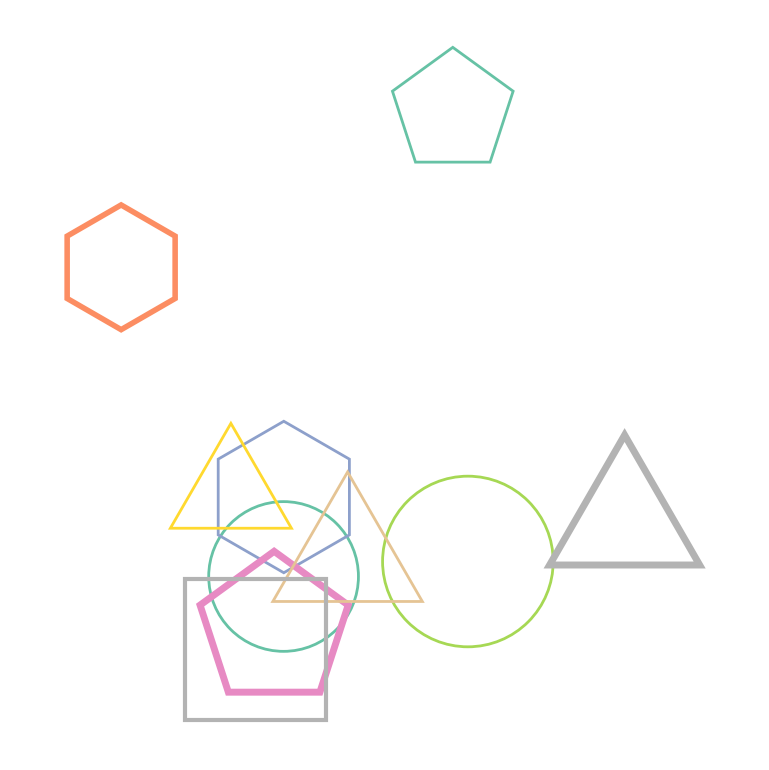[{"shape": "pentagon", "thickness": 1, "radius": 0.41, "center": [0.588, 0.856]}, {"shape": "circle", "thickness": 1, "radius": 0.49, "center": [0.368, 0.251]}, {"shape": "hexagon", "thickness": 2, "radius": 0.4, "center": [0.157, 0.653]}, {"shape": "hexagon", "thickness": 1, "radius": 0.49, "center": [0.369, 0.355]}, {"shape": "pentagon", "thickness": 2.5, "radius": 0.51, "center": [0.356, 0.183]}, {"shape": "circle", "thickness": 1, "radius": 0.55, "center": [0.608, 0.271]}, {"shape": "triangle", "thickness": 1, "radius": 0.45, "center": [0.3, 0.359]}, {"shape": "triangle", "thickness": 1, "radius": 0.56, "center": [0.451, 0.275]}, {"shape": "triangle", "thickness": 2.5, "radius": 0.56, "center": [0.811, 0.322]}, {"shape": "square", "thickness": 1.5, "radius": 0.46, "center": [0.332, 0.156]}]